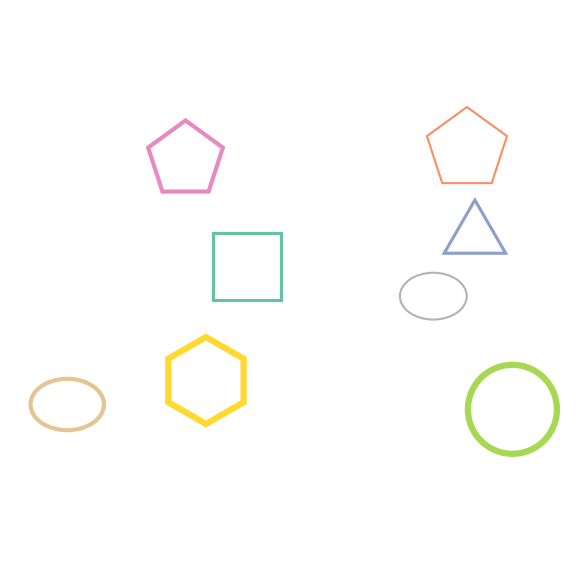[{"shape": "square", "thickness": 1.5, "radius": 0.29, "center": [0.427, 0.538]}, {"shape": "pentagon", "thickness": 1, "radius": 0.36, "center": [0.809, 0.741]}, {"shape": "triangle", "thickness": 1.5, "radius": 0.31, "center": [0.822, 0.591]}, {"shape": "pentagon", "thickness": 2, "radius": 0.34, "center": [0.321, 0.722]}, {"shape": "circle", "thickness": 3, "radius": 0.39, "center": [0.887, 0.29]}, {"shape": "hexagon", "thickness": 3, "radius": 0.38, "center": [0.357, 0.34]}, {"shape": "oval", "thickness": 2, "radius": 0.32, "center": [0.116, 0.299]}, {"shape": "oval", "thickness": 1, "radius": 0.29, "center": [0.75, 0.486]}]